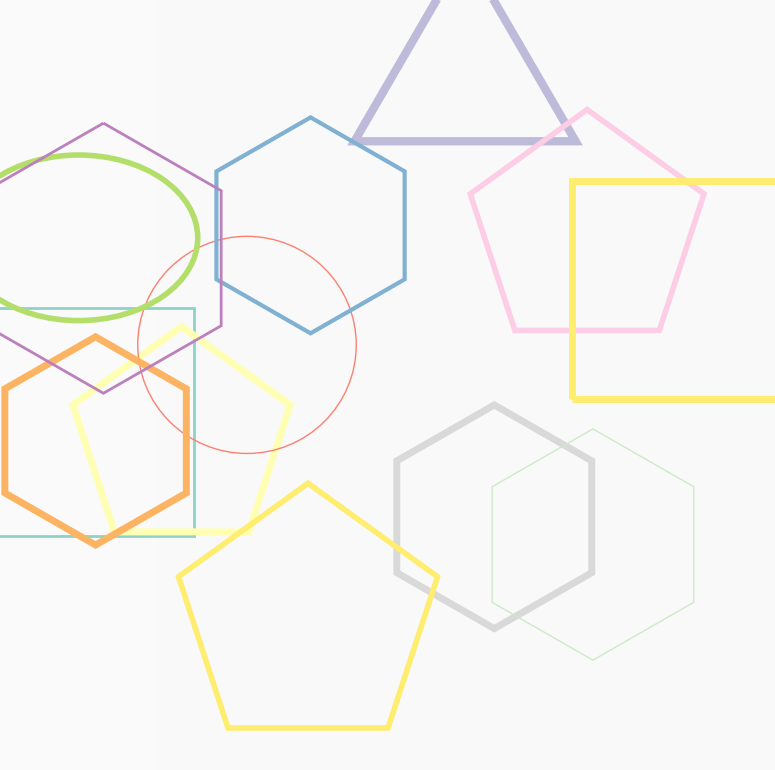[{"shape": "square", "thickness": 1, "radius": 0.74, "center": [0.102, 0.452]}, {"shape": "pentagon", "thickness": 2.5, "radius": 0.74, "center": [0.234, 0.429]}, {"shape": "triangle", "thickness": 3, "radius": 0.82, "center": [0.6, 0.899]}, {"shape": "circle", "thickness": 0.5, "radius": 0.7, "center": [0.319, 0.552]}, {"shape": "hexagon", "thickness": 1.5, "radius": 0.7, "center": [0.401, 0.707]}, {"shape": "hexagon", "thickness": 2.5, "radius": 0.68, "center": [0.123, 0.427]}, {"shape": "oval", "thickness": 2, "radius": 0.77, "center": [0.102, 0.691]}, {"shape": "pentagon", "thickness": 2, "radius": 0.79, "center": [0.758, 0.699]}, {"shape": "hexagon", "thickness": 2.5, "radius": 0.73, "center": [0.638, 0.329]}, {"shape": "hexagon", "thickness": 1, "radius": 0.88, "center": [0.133, 0.665]}, {"shape": "hexagon", "thickness": 0.5, "radius": 0.75, "center": [0.765, 0.293]}, {"shape": "square", "thickness": 2.5, "radius": 0.71, "center": [0.88, 0.623]}, {"shape": "pentagon", "thickness": 2, "radius": 0.88, "center": [0.397, 0.197]}]